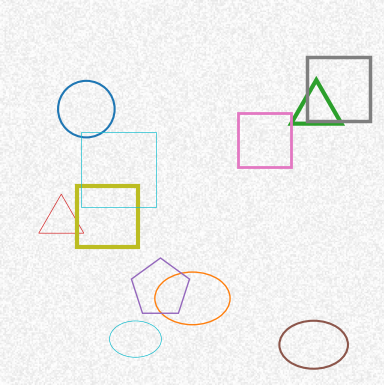[{"shape": "circle", "thickness": 1.5, "radius": 0.37, "center": [0.224, 0.717]}, {"shape": "oval", "thickness": 1, "radius": 0.49, "center": [0.5, 0.225]}, {"shape": "triangle", "thickness": 3, "radius": 0.38, "center": [0.822, 0.717]}, {"shape": "triangle", "thickness": 0.5, "radius": 0.34, "center": [0.159, 0.428]}, {"shape": "pentagon", "thickness": 1, "radius": 0.4, "center": [0.417, 0.251]}, {"shape": "oval", "thickness": 1.5, "radius": 0.45, "center": [0.815, 0.105]}, {"shape": "square", "thickness": 2, "radius": 0.35, "center": [0.688, 0.636]}, {"shape": "square", "thickness": 2.5, "radius": 0.41, "center": [0.879, 0.77]}, {"shape": "square", "thickness": 3, "radius": 0.4, "center": [0.279, 0.437]}, {"shape": "oval", "thickness": 0.5, "radius": 0.34, "center": [0.352, 0.119]}, {"shape": "square", "thickness": 0.5, "radius": 0.49, "center": [0.308, 0.56]}]